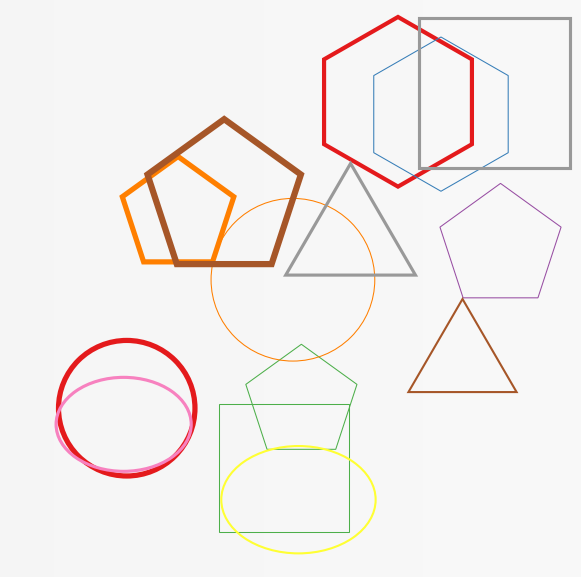[{"shape": "circle", "thickness": 2.5, "radius": 0.59, "center": [0.218, 0.292]}, {"shape": "hexagon", "thickness": 2, "radius": 0.73, "center": [0.685, 0.823]}, {"shape": "hexagon", "thickness": 0.5, "radius": 0.67, "center": [0.759, 0.802]}, {"shape": "pentagon", "thickness": 0.5, "radius": 0.5, "center": [0.519, 0.302]}, {"shape": "square", "thickness": 0.5, "radius": 0.56, "center": [0.489, 0.188]}, {"shape": "pentagon", "thickness": 0.5, "radius": 0.55, "center": [0.861, 0.572]}, {"shape": "circle", "thickness": 0.5, "radius": 0.7, "center": [0.504, 0.515]}, {"shape": "pentagon", "thickness": 2.5, "radius": 0.5, "center": [0.306, 0.627]}, {"shape": "oval", "thickness": 1, "radius": 0.66, "center": [0.513, 0.134]}, {"shape": "pentagon", "thickness": 3, "radius": 0.69, "center": [0.386, 0.654]}, {"shape": "triangle", "thickness": 1, "radius": 0.54, "center": [0.796, 0.374]}, {"shape": "oval", "thickness": 1.5, "radius": 0.58, "center": [0.213, 0.264]}, {"shape": "triangle", "thickness": 1.5, "radius": 0.64, "center": [0.603, 0.587]}, {"shape": "square", "thickness": 1.5, "radius": 0.65, "center": [0.851, 0.838]}]